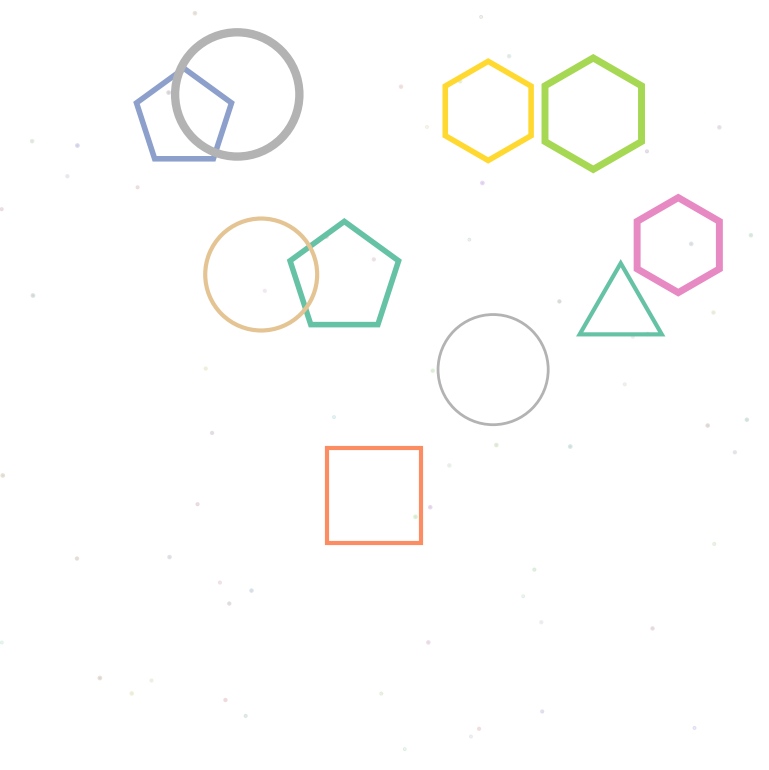[{"shape": "triangle", "thickness": 1.5, "radius": 0.31, "center": [0.806, 0.597]}, {"shape": "pentagon", "thickness": 2, "radius": 0.37, "center": [0.447, 0.638]}, {"shape": "square", "thickness": 1.5, "radius": 0.31, "center": [0.486, 0.356]}, {"shape": "pentagon", "thickness": 2, "radius": 0.32, "center": [0.239, 0.846]}, {"shape": "hexagon", "thickness": 2.5, "radius": 0.31, "center": [0.881, 0.682]}, {"shape": "hexagon", "thickness": 2.5, "radius": 0.36, "center": [0.77, 0.852]}, {"shape": "hexagon", "thickness": 2, "radius": 0.32, "center": [0.634, 0.856]}, {"shape": "circle", "thickness": 1.5, "radius": 0.36, "center": [0.339, 0.643]}, {"shape": "circle", "thickness": 3, "radius": 0.4, "center": [0.308, 0.877]}, {"shape": "circle", "thickness": 1, "radius": 0.36, "center": [0.64, 0.52]}]